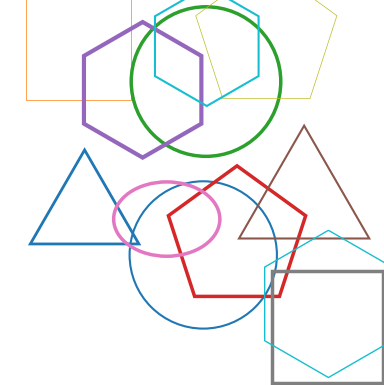[{"shape": "triangle", "thickness": 2, "radius": 0.81, "center": [0.22, 0.448]}, {"shape": "circle", "thickness": 1.5, "radius": 0.96, "center": [0.528, 0.338]}, {"shape": "square", "thickness": 0.5, "radius": 0.68, "center": [0.204, 0.877]}, {"shape": "circle", "thickness": 2.5, "radius": 0.97, "center": [0.535, 0.788]}, {"shape": "pentagon", "thickness": 2.5, "radius": 0.94, "center": [0.616, 0.382]}, {"shape": "hexagon", "thickness": 3, "radius": 0.88, "center": [0.371, 0.767]}, {"shape": "triangle", "thickness": 1.5, "radius": 0.98, "center": [0.79, 0.478]}, {"shape": "oval", "thickness": 2.5, "radius": 0.69, "center": [0.433, 0.431]}, {"shape": "square", "thickness": 2.5, "radius": 0.73, "center": [0.851, 0.151]}, {"shape": "pentagon", "thickness": 0.5, "radius": 0.96, "center": [0.692, 0.9]}, {"shape": "hexagon", "thickness": 1.5, "radius": 0.78, "center": [0.537, 0.88]}, {"shape": "hexagon", "thickness": 1, "radius": 0.96, "center": [0.853, 0.211]}]